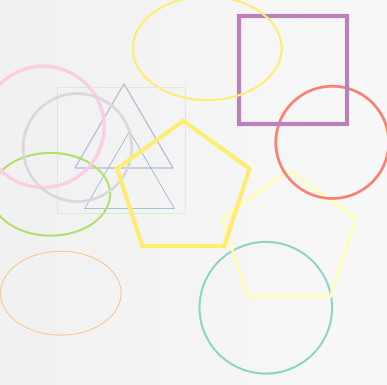[{"shape": "circle", "thickness": 1.5, "radius": 0.86, "center": [0.686, 0.201]}, {"shape": "pentagon", "thickness": 2, "radius": 0.91, "center": [0.746, 0.377]}, {"shape": "triangle", "thickness": 1, "radius": 0.73, "center": [0.32, 0.637]}, {"shape": "circle", "thickness": 2, "radius": 0.73, "center": [0.857, 0.63]}, {"shape": "triangle", "thickness": 0.5, "radius": 0.67, "center": [0.334, 0.525]}, {"shape": "oval", "thickness": 0.5, "radius": 0.78, "center": [0.157, 0.239]}, {"shape": "oval", "thickness": 1.5, "radius": 0.77, "center": [0.131, 0.495]}, {"shape": "circle", "thickness": 2.5, "radius": 0.79, "center": [0.111, 0.67]}, {"shape": "circle", "thickness": 2, "radius": 0.7, "center": [0.2, 0.617]}, {"shape": "square", "thickness": 3, "radius": 0.7, "center": [0.756, 0.817]}, {"shape": "square", "thickness": 0.5, "radius": 0.82, "center": [0.312, 0.611]}, {"shape": "pentagon", "thickness": 3, "radius": 0.9, "center": [0.473, 0.506]}, {"shape": "oval", "thickness": 1.5, "radius": 0.96, "center": [0.535, 0.874]}]